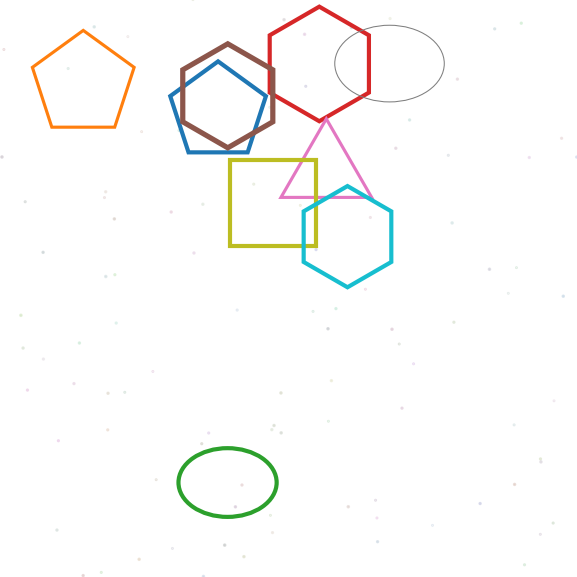[{"shape": "pentagon", "thickness": 2, "radius": 0.44, "center": [0.378, 0.806]}, {"shape": "pentagon", "thickness": 1.5, "radius": 0.46, "center": [0.144, 0.854]}, {"shape": "oval", "thickness": 2, "radius": 0.42, "center": [0.394, 0.164]}, {"shape": "hexagon", "thickness": 2, "radius": 0.5, "center": [0.553, 0.888]}, {"shape": "hexagon", "thickness": 2.5, "radius": 0.45, "center": [0.394, 0.833]}, {"shape": "triangle", "thickness": 1.5, "radius": 0.45, "center": [0.565, 0.703]}, {"shape": "oval", "thickness": 0.5, "radius": 0.47, "center": [0.674, 0.889]}, {"shape": "square", "thickness": 2, "radius": 0.37, "center": [0.473, 0.648]}, {"shape": "hexagon", "thickness": 2, "radius": 0.44, "center": [0.602, 0.589]}]